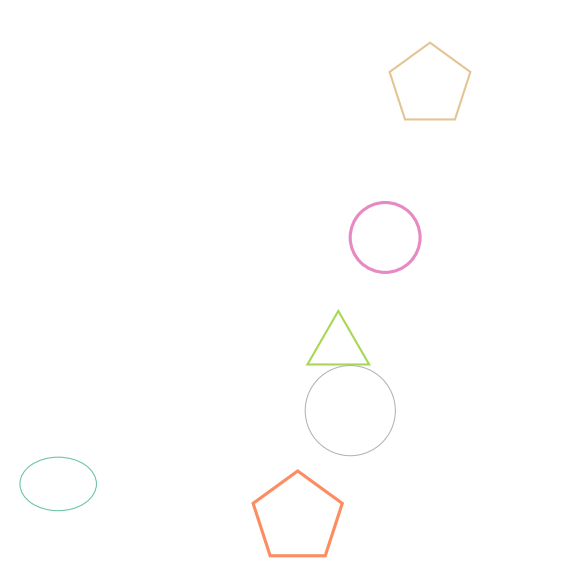[{"shape": "oval", "thickness": 0.5, "radius": 0.33, "center": [0.101, 0.161]}, {"shape": "pentagon", "thickness": 1.5, "radius": 0.41, "center": [0.515, 0.102]}, {"shape": "circle", "thickness": 1.5, "radius": 0.3, "center": [0.667, 0.588]}, {"shape": "triangle", "thickness": 1, "radius": 0.31, "center": [0.586, 0.399]}, {"shape": "pentagon", "thickness": 1, "radius": 0.37, "center": [0.745, 0.852]}, {"shape": "circle", "thickness": 0.5, "radius": 0.39, "center": [0.607, 0.288]}]